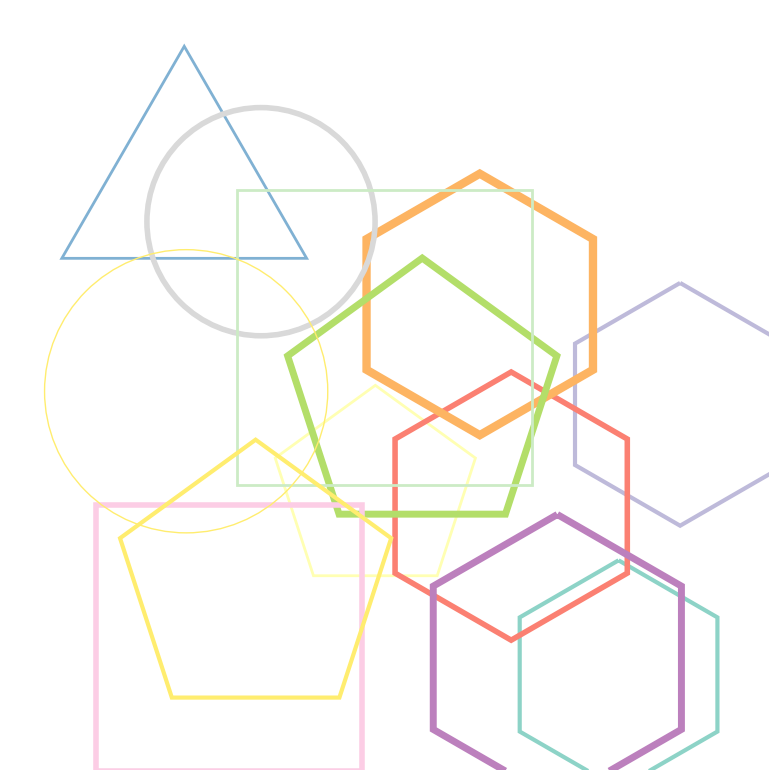[{"shape": "hexagon", "thickness": 1.5, "radius": 0.74, "center": [0.803, 0.124]}, {"shape": "pentagon", "thickness": 1, "radius": 0.68, "center": [0.487, 0.363]}, {"shape": "hexagon", "thickness": 1.5, "radius": 0.79, "center": [0.883, 0.475]}, {"shape": "hexagon", "thickness": 2, "radius": 0.87, "center": [0.664, 0.343]}, {"shape": "triangle", "thickness": 1, "radius": 0.92, "center": [0.239, 0.756]}, {"shape": "hexagon", "thickness": 3, "radius": 0.85, "center": [0.623, 0.605]}, {"shape": "pentagon", "thickness": 2.5, "radius": 0.92, "center": [0.548, 0.481]}, {"shape": "square", "thickness": 2, "radius": 0.86, "center": [0.298, 0.172]}, {"shape": "circle", "thickness": 2, "radius": 0.74, "center": [0.339, 0.712]}, {"shape": "hexagon", "thickness": 2.5, "radius": 0.93, "center": [0.724, 0.146]}, {"shape": "square", "thickness": 1, "radius": 0.96, "center": [0.499, 0.562]}, {"shape": "circle", "thickness": 0.5, "radius": 0.92, "center": [0.242, 0.492]}, {"shape": "pentagon", "thickness": 1.5, "radius": 0.93, "center": [0.332, 0.244]}]